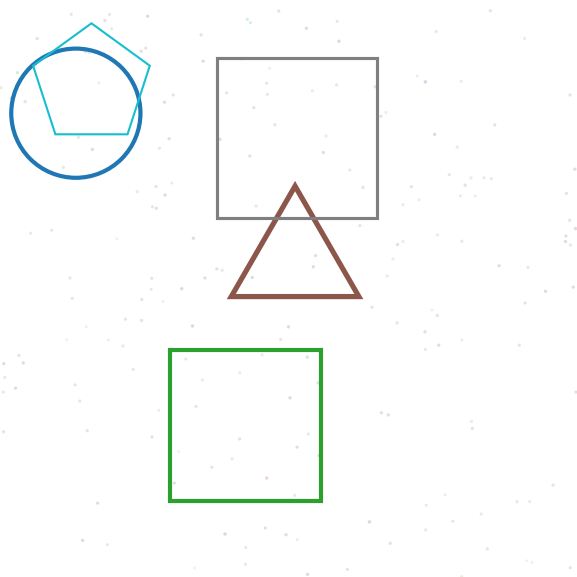[{"shape": "circle", "thickness": 2, "radius": 0.56, "center": [0.131, 0.803]}, {"shape": "square", "thickness": 2, "radius": 0.65, "center": [0.426, 0.262]}, {"shape": "triangle", "thickness": 2.5, "radius": 0.64, "center": [0.511, 0.549]}, {"shape": "square", "thickness": 1.5, "radius": 0.69, "center": [0.515, 0.76]}, {"shape": "pentagon", "thickness": 1, "radius": 0.53, "center": [0.158, 0.853]}]